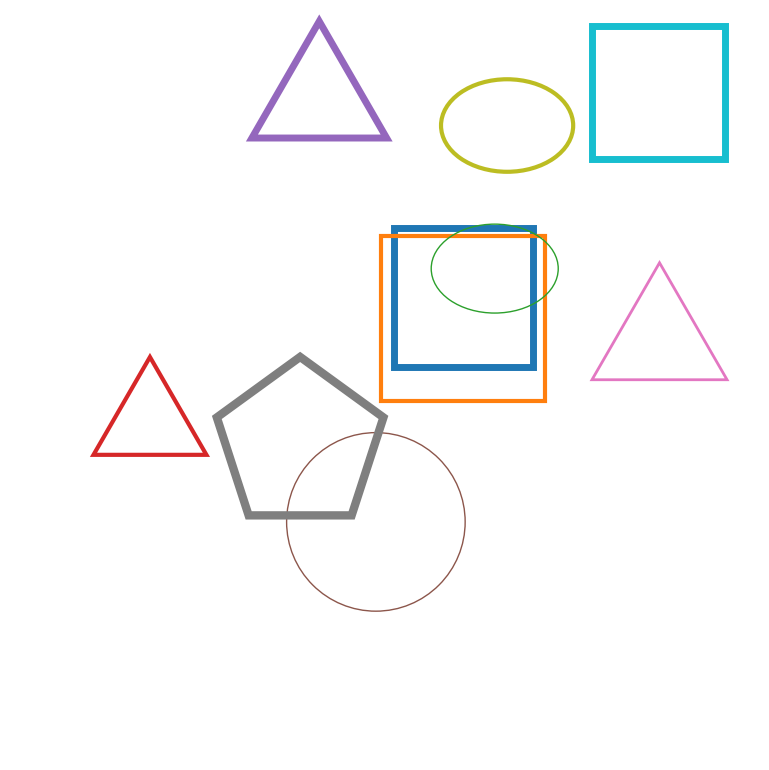[{"shape": "square", "thickness": 2.5, "radius": 0.45, "center": [0.602, 0.614]}, {"shape": "square", "thickness": 1.5, "radius": 0.53, "center": [0.601, 0.586]}, {"shape": "oval", "thickness": 0.5, "radius": 0.41, "center": [0.642, 0.651]}, {"shape": "triangle", "thickness": 1.5, "radius": 0.42, "center": [0.195, 0.452]}, {"shape": "triangle", "thickness": 2.5, "radius": 0.5, "center": [0.415, 0.871]}, {"shape": "circle", "thickness": 0.5, "radius": 0.58, "center": [0.488, 0.322]}, {"shape": "triangle", "thickness": 1, "radius": 0.51, "center": [0.857, 0.557]}, {"shape": "pentagon", "thickness": 3, "radius": 0.57, "center": [0.39, 0.423]}, {"shape": "oval", "thickness": 1.5, "radius": 0.43, "center": [0.659, 0.837]}, {"shape": "square", "thickness": 2.5, "radius": 0.43, "center": [0.856, 0.88]}]